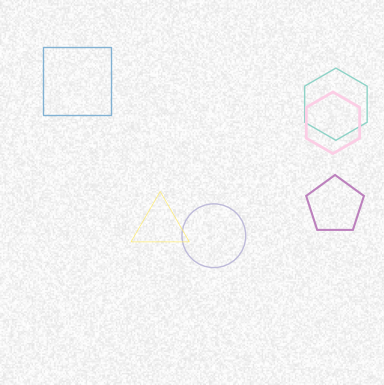[{"shape": "hexagon", "thickness": 1, "radius": 0.47, "center": [0.872, 0.729]}, {"shape": "circle", "thickness": 1, "radius": 0.41, "center": [0.555, 0.388]}, {"shape": "square", "thickness": 1, "radius": 0.44, "center": [0.2, 0.789]}, {"shape": "hexagon", "thickness": 2, "radius": 0.4, "center": [0.865, 0.681]}, {"shape": "pentagon", "thickness": 1.5, "radius": 0.39, "center": [0.87, 0.467]}, {"shape": "triangle", "thickness": 0.5, "radius": 0.44, "center": [0.416, 0.415]}]